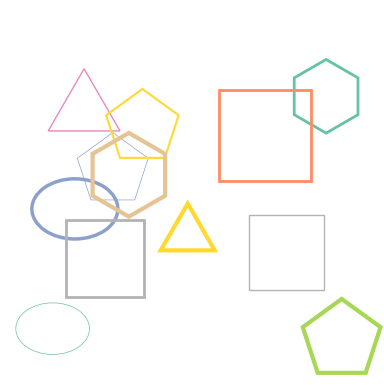[{"shape": "hexagon", "thickness": 2, "radius": 0.48, "center": [0.847, 0.75]}, {"shape": "oval", "thickness": 0.5, "radius": 0.48, "center": [0.137, 0.146]}, {"shape": "square", "thickness": 2, "radius": 0.59, "center": [0.689, 0.648]}, {"shape": "oval", "thickness": 2.5, "radius": 0.56, "center": [0.194, 0.457]}, {"shape": "pentagon", "thickness": 0.5, "radius": 0.48, "center": [0.293, 0.559]}, {"shape": "triangle", "thickness": 1, "radius": 0.54, "center": [0.218, 0.714]}, {"shape": "pentagon", "thickness": 3, "radius": 0.53, "center": [0.887, 0.117]}, {"shape": "triangle", "thickness": 3, "radius": 0.4, "center": [0.488, 0.39]}, {"shape": "pentagon", "thickness": 1.5, "radius": 0.49, "center": [0.37, 0.67]}, {"shape": "hexagon", "thickness": 3, "radius": 0.54, "center": [0.335, 0.546]}, {"shape": "square", "thickness": 1, "radius": 0.49, "center": [0.744, 0.343]}, {"shape": "square", "thickness": 2, "radius": 0.5, "center": [0.272, 0.328]}]